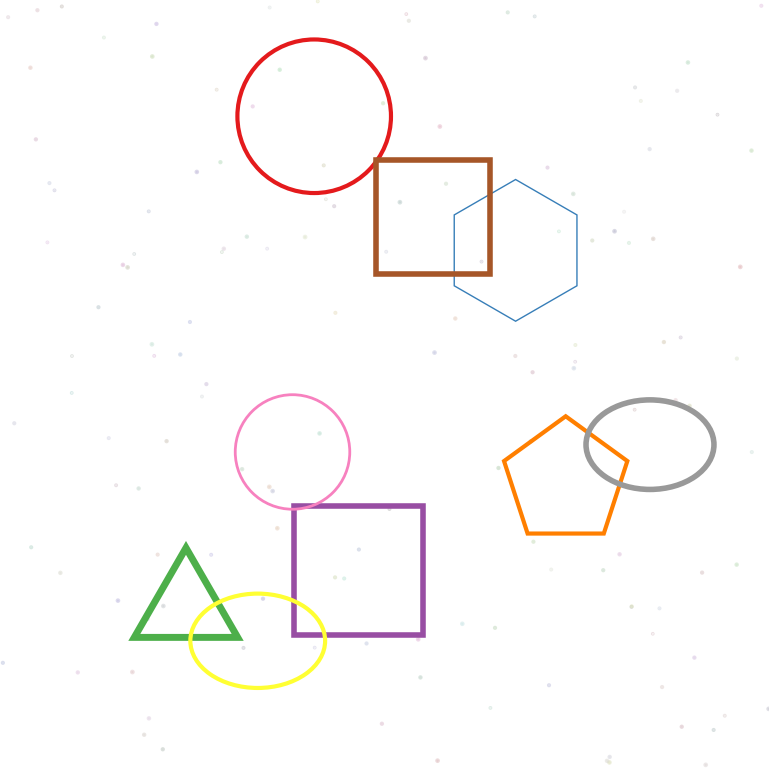[{"shape": "circle", "thickness": 1.5, "radius": 0.5, "center": [0.408, 0.849]}, {"shape": "hexagon", "thickness": 0.5, "radius": 0.46, "center": [0.67, 0.675]}, {"shape": "triangle", "thickness": 2.5, "radius": 0.39, "center": [0.242, 0.211]}, {"shape": "square", "thickness": 2, "radius": 0.42, "center": [0.465, 0.259]}, {"shape": "pentagon", "thickness": 1.5, "radius": 0.42, "center": [0.735, 0.375]}, {"shape": "oval", "thickness": 1.5, "radius": 0.44, "center": [0.335, 0.168]}, {"shape": "square", "thickness": 2, "radius": 0.37, "center": [0.562, 0.718]}, {"shape": "circle", "thickness": 1, "radius": 0.37, "center": [0.38, 0.413]}, {"shape": "oval", "thickness": 2, "radius": 0.42, "center": [0.844, 0.423]}]